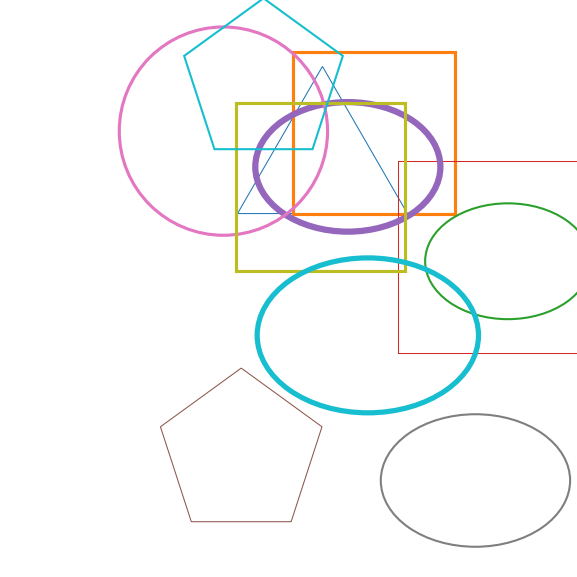[{"shape": "triangle", "thickness": 0.5, "radius": 0.85, "center": [0.558, 0.714]}, {"shape": "square", "thickness": 1.5, "radius": 0.7, "center": [0.647, 0.77]}, {"shape": "oval", "thickness": 1, "radius": 0.72, "center": [0.879, 0.547]}, {"shape": "square", "thickness": 0.5, "radius": 0.83, "center": [0.856, 0.554]}, {"shape": "oval", "thickness": 3, "radius": 0.8, "center": [0.602, 0.71]}, {"shape": "pentagon", "thickness": 0.5, "radius": 0.74, "center": [0.418, 0.215]}, {"shape": "circle", "thickness": 1.5, "radius": 0.9, "center": [0.387, 0.772]}, {"shape": "oval", "thickness": 1, "radius": 0.82, "center": [0.823, 0.167]}, {"shape": "square", "thickness": 1.5, "radius": 0.73, "center": [0.555, 0.675]}, {"shape": "pentagon", "thickness": 1, "radius": 0.72, "center": [0.456, 0.858]}, {"shape": "oval", "thickness": 2.5, "radius": 0.96, "center": [0.637, 0.418]}]